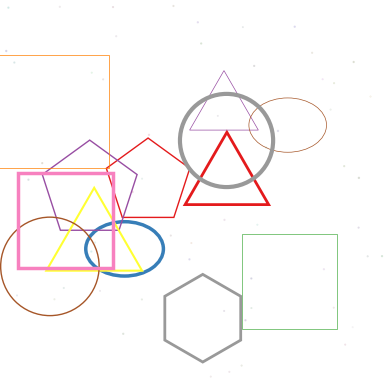[{"shape": "pentagon", "thickness": 1, "radius": 0.57, "center": [0.385, 0.527]}, {"shape": "triangle", "thickness": 2, "radius": 0.63, "center": [0.589, 0.531]}, {"shape": "oval", "thickness": 2.5, "radius": 0.5, "center": [0.324, 0.354]}, {"shape": "square", "thickness": 0.5, "radius": 0.62, "center": [0.751, 0.269]}, {"shape": "triangle", "thickness": 0.5, "radius": 0.52, "center": [0.582, 0.714]}, {"shape": "pentagon", "thickness": 1, "radius": 0.65, "center": [0.233, 0.507]}, {"shape": "square", "thickness": 0.5, "radius": 0.74, "center": [0.137, 0.711]}, {"shape": "triangle", "thickness": 1.5, "radius": 0.72, "center": [0.245, 0.369]}, {"shape": "oval", "thickness": 0.5, "radius": 0.5, "center": [0.747, 0.675]}, {"shape": "circle", "thickness": 1, "radius": 0.64, "center": [0.13, 0.308]}, {"shape": "square", "thickness": 2.5, "radius": 0.62, "center": [0.17, 0.428]}, {"shape": "circle", "thickness": 3, "radius": 0.61, "center": [0.588, 0.635]}, {"shape": "hexagon", "thickness": 2, "radius": 0.57, "center": [0.527, 0.173]}]